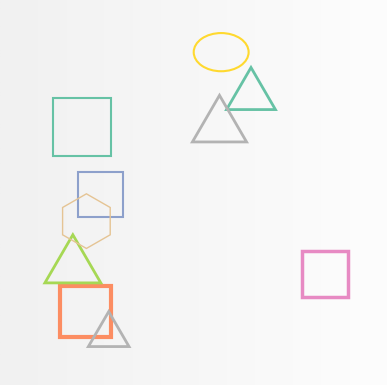[{"shape": "square", "thickness": 1.5, "radius": 0.38, "center": [0.212, 0.67]}, {"shape": "triangle", "thickness": 2, "radius": 0.36, "center": [0.648, 0.752]}, {"shape": "square", "thickness": 3, "radius": 0.33, "center": [0.22, 0.191]}, {"shape": "square", "thickness": 1.5, "radius": 0.29, "center": [0.259, 0.495]}, {"shape": "square", "thickness": 2.5, "radius": 0.3, "center": [0.839, 0.289]}, {"shape": "triangle", "thickness": 2, "radius": 0.42, "center": [0.188, 0.307]}, {"shape": "oval", "thickness": 1.5, "radius": 0.35, "center": [0.571, 0.865]}, {"shape": "hexagon", "thickness": 1, "radius": 0.35, "center": [0.223, 0.426]}, {"shape": "triangle", "thickness": 2, "radius": 0.3, "center": [0.281, 0.13]}, {"shape": "triangle", "thickness": 2, "radius": 0.4, "center": [0.566, 0.672]}]